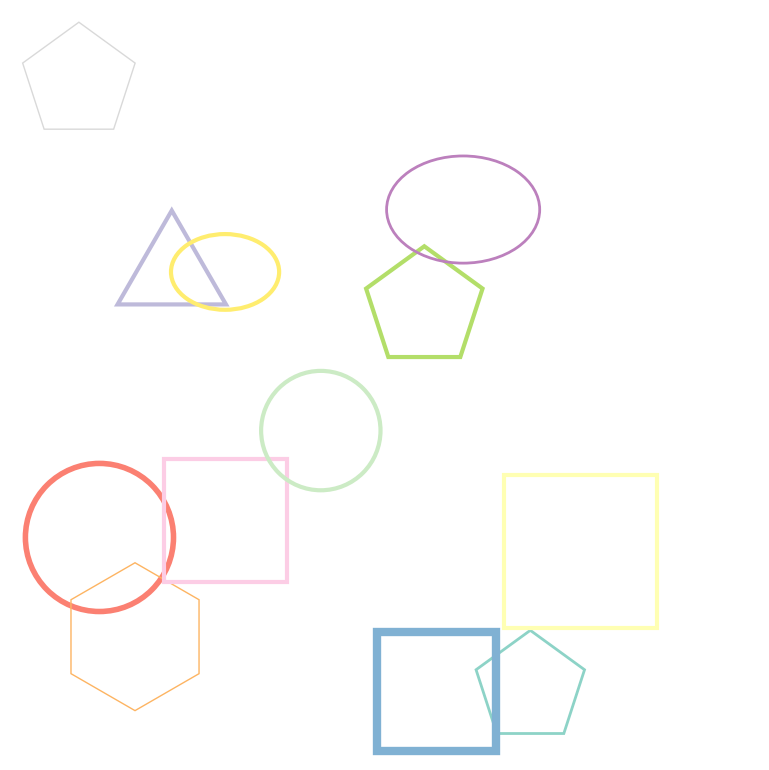[{"shape": "pentagon", "thickness": 1, "radius": 0.37, "center": [0.689, 0.107]}, {"shape": "square", "thickness": 1.5, "radius": 0.5, "center": [0.754, 0.284]}, {"shape": "triangle", "thickness": 1.5, "radius": 0.41, "center": [0.223, 0.645]}, {"shape": "circle", "thickness": 2, "radius": 0.48, "center": [0.129, 0.302]}, {"shape": "square", "thickness": 3, "radius": 0.39, "center": [0.567, 0.102]}, {"shape": "hexagon", "thickness": 0.5, "radius": 0.48, "center": [0.175, 0.173]}, {"shape": "pentagon", "thickness": 1.5, "radius": 0.4, "center": [0.551, 0.601]}, {"shape": "square", "thickness": 1.5, "radius": 0.4, "center": [0.293, 0.325]}, {"shape": "pentagon", "thickness": 0.5, "radius": 0.38, "center": [0.102, 0.894]}, {"shape": "oval", "thickness": 1, "radius": 0.5, "center": [0.601, 0.728]}, {"shape": "circle", "thickness": 1.5, "radius": 0.39, "center": [0.417, 0.441]}, {"shape": "oval", "thickness": 1.5, "radius": 0.35, "center": [0.292, 0.647]}]